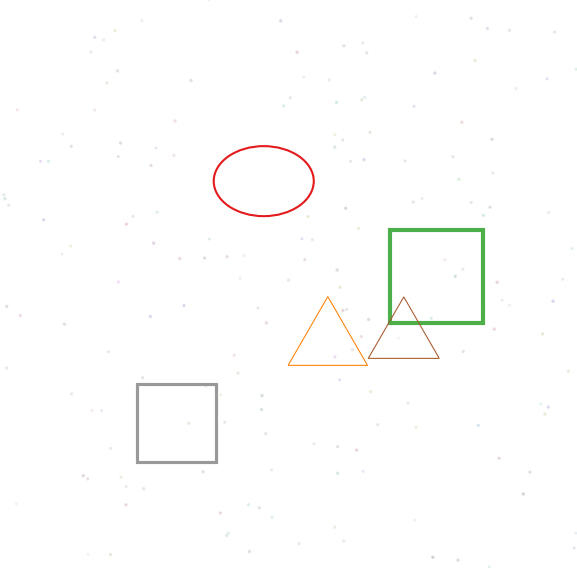[{"shape": "oval", "thickness": 1, "radius": 0.43, "center": [0.457, 0.685]}, {"shape": "square", "thickness": 2, "radius": 0.4, "center": [0.756, 0.52]}, {"shape": "triangle", "thickness": 0.5, "radius": 0.4, "center": [0.568, 0.406]}, {"shape": "triangle", "thickness": 0.5, "radius": 0.35, "center": [0.699, 0.414]}, {"shape": "square", "thickness": 1.5, "radius": 0.34, "center": [0.306, 0.267]}]